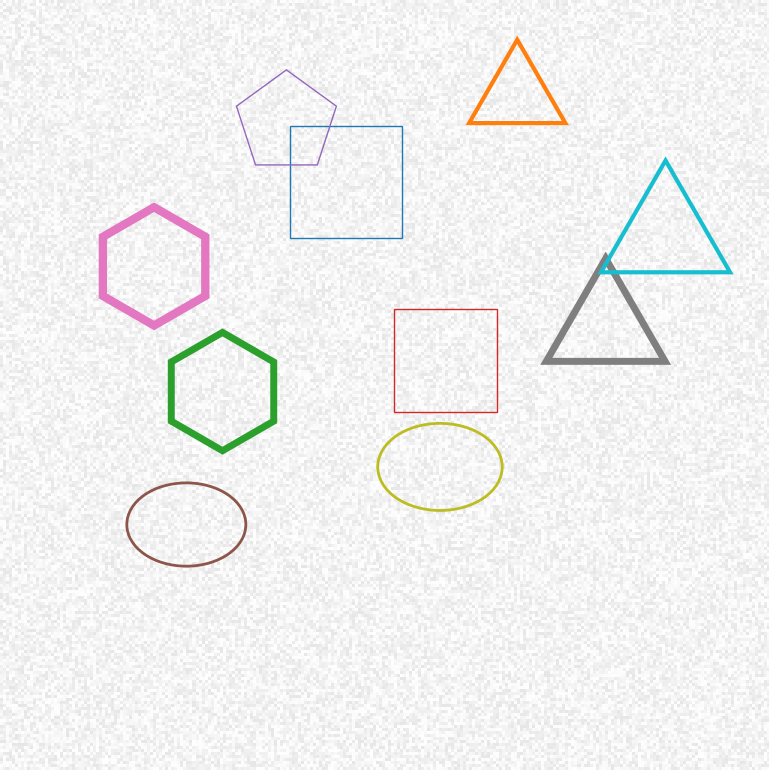[{"shape": "square", "thickness": 0.5, "radius": 0.37, "center": [0.449, 0.764]}, {"shape": "triangle", "thickness": 1.5, "radius": 0.36, "center": [0.672, 0.876]}, {"shape": "hexagon", "thickness": 2.5, "radius": 0.38, "center": [0.289, 0.491]}, {"shape": "square", "thickness": 0.5, "radius": 0.33, "center": [0.579, 0.531]}, {"shape": "pentagon", "thickness": 0.5, "radius": 0.34, "center": [0.372, 0.841]}, {"shape": "oval", "thickness": 1, "radius": 0.39, "center": [0.242, 0.319]}, {"shape": "hexagon", "thickness": 3, "radius": 0.38, "center": [0.2, 0.654]}, {"shape": "triangle", "thickness": 2.5, "radius": 0.45, "center": [0.787, 0.575]}, {"shape": "oval", "thickness": 1, "radius": 0.4, "center": [0.571, 0.394]}, {"shape": "triangle", "thickness": 1.5, "radius": 0.48, "center": [0.864, 0.695]}]